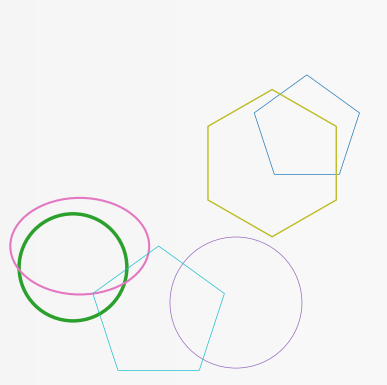[{"shape": "pentagon", "thickness": 0.5, "radius": 0.71, "center": [0.792, 0.663]}, {"shape": "circle", "thickness": 2.5, "radius": 0.7, "center": [0.188, 0.306]}, {"shape": "circle", "thickness": 0.5, "radius": 0.85, "center": [0.609, 0.214]}, {"shape": "oval", "thickness": 1.5, "radius": 0.9, "center": [0.206, 0.361]}, {"shape": "hexagon", "thickness": 1, "radius": 0.96, "center": [0.702, 0.576]}, {"shape": "pentagon", "thickness": 0.5, "radius": 0.89, "center": [0.409, 0.182]}]